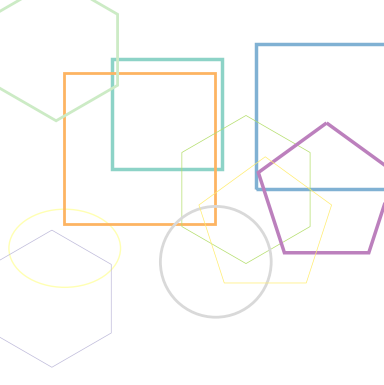[{"shape": "square", "thickness": 2.5, "radius": 0.72, "center": [0.434, 0.704]}, {"shape": "oval", "thickness": 1, "radius": 0.72, "center": [0.168, 0.355]}, {"shape": "hexagon", "thickness": 0.5, "radius": 0.89, "center": [0.135, 0.224]}, {"shape": "square", "thickness": 2.5, "radius": 0.94, "center": [0.853, 0.698]}, {"shape": "square", "thickness": 2, "radius": 0.98, "center": [0.363, 0.614]}, {"shape": "hexagon", "thickness": 0.5, "radius": 0.96, "center": [0.639, 0.508]}, {"shape": "circle", "thickness": 2, "radius": 0.72, "center": [0.56, 0.32]}, {"shape": "pentagon", "thickness": 2.5, "radius": 0.93, "center": [0.848, 0.494]}, {"shape": "hexagon", "thickness": 2, "radius": 0.92, "center": [0.146, 0.871]}, {"shape": "pentagon", "thickness": 0.5, "radius": 0.91, "center": [0.689, 0.412]}]